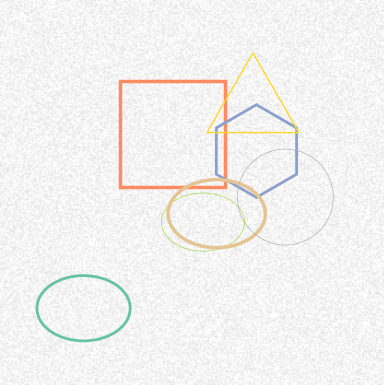[{"shape": "oval", "thickness": 2, "radius": 0.61, "center": [0.217, 0.199]}, {"shape": "square", "thickness": 2.5, "radius": 0.68, "center": [0.449, 0.652]}, {"shape": "hexagon", "thickness": 2, "radius": 0.6, "center": [0.666, 0.608]}, {"shape": "oval", "thickness": 0.5, "radius": 0.54, "center": [0.527, 0.423]}, {"shape": "triangle", "thickness": 1, "radius": 0.69, "center": [0.657, 0.725]}, {"shape": "oval", "thickness": 2.5, "radius": 0.63, "center": [0.563, 0.445]}, {"shape": "circle", "thickness": 0.5, "radius": 0.62, "center": [0.741, 0.488]}]